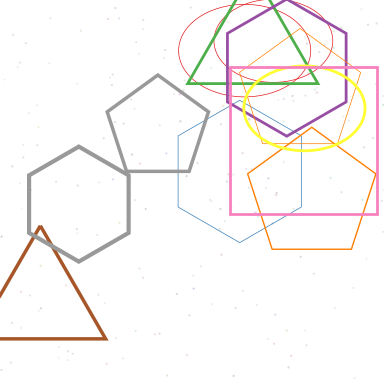[{"shape": "oval", "thickness": 0.5, "radius": 0.86, "center": [0.636, 0.868]}, {"shape": "oval", "thickness": 0.5, "radius": 0.77, "center": [0.71, 0.894]}, {"shape": "hexagon", "thickness": 0.5, "radius": 0.92, "center": [0.623, 0.555]}, {"shape": "triangle", "thickness": 2, "radius": 0.98, "center": [0.657, 0.88]}, {"shape": "hexagon", "thickness": 2, "radius": 0.89, "center": [0.745, 0.824]}, {"shape": "pentagon", "thickness": 0.5, "radius": 0.83, "center": [0.779, 0.761]}, {"shape": "pentagon", "thickness": 1, "radius": 0.88, "center": [0.81, 0.494]}, {"shape": "oval", "thickness": 2, "radius": 0.79, "center": [0.791, 0.719]}, {"shape": "triangle", "thickness": 2.5, "radius": 0.98, "center": [0.105, 0.218]}, {"shape": "square", "thickness": 2, "radius": 0.95, "center": [0.787, 0.636]}, {"shape": "pentagon", "thickness": 2.5, "radius": 0.69, "center": [0.41, 0.667]}, {"shape": "hexagon", "thickness": 3, "radius": 0.75, "center": [0.205, 0.47]}]